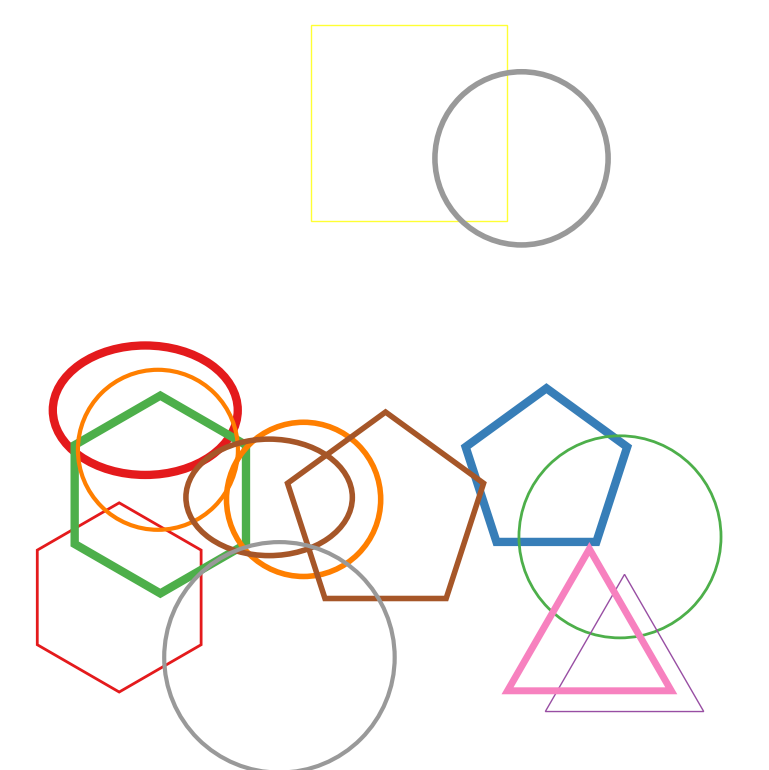[{"shape": "hexagon", "thickness": 1, "radius": 0.61, "center": [0.155, 0.224]}, {"shape": "oval", "thickness": 3, "radius": 0.6, "center": [0.189, 0.467]}, {"shape": "pentagon", "thickness": 3, "radius": 0.55, "center": [0.71, 0.385]}, {"shape": "hexagon", "thickness": 3, "radius": 0.64, "center": [0.208, 0.358]}, {"shape": "circle", "thickness": 1, "radius": 0.66, "center": [0.805, 0.303]}, {"shape": "triangle", "thickness": 0.5, "radius": 0.59, "center": [0.811, 0.135]}, {"shape": "circle", "thickness": 2, "radius": 0.5, "center": [0.394, 0.351]}, {"shape": "circle", "thickness": 1.5, "radius": 0.52, "center": [0.205, 0.416]}, {"shape": "square", "thickness": 0.5, "radius": 0.64, "center": [0.531, 0.84]}, {"shape": "pentagon", "thickness": 2, "radius": 0.67, "center": [0.501, 0.331]}, {"shape": "oval", "thickness": 2, "radius": 0.54, "center": [0.35, 0.354]}, {"shape": "triangle", "thickness": 2.5, "radius": 0.61, "center": [0.765, 0.164]}, {"shape": "circle", "thickness": 1.5, "radius": 0.75, "center": [0.363, 0.146]}, {"shape": "circle", "thickness": 2, "radius": 0.56, "center": [0.677, 0.794]}]